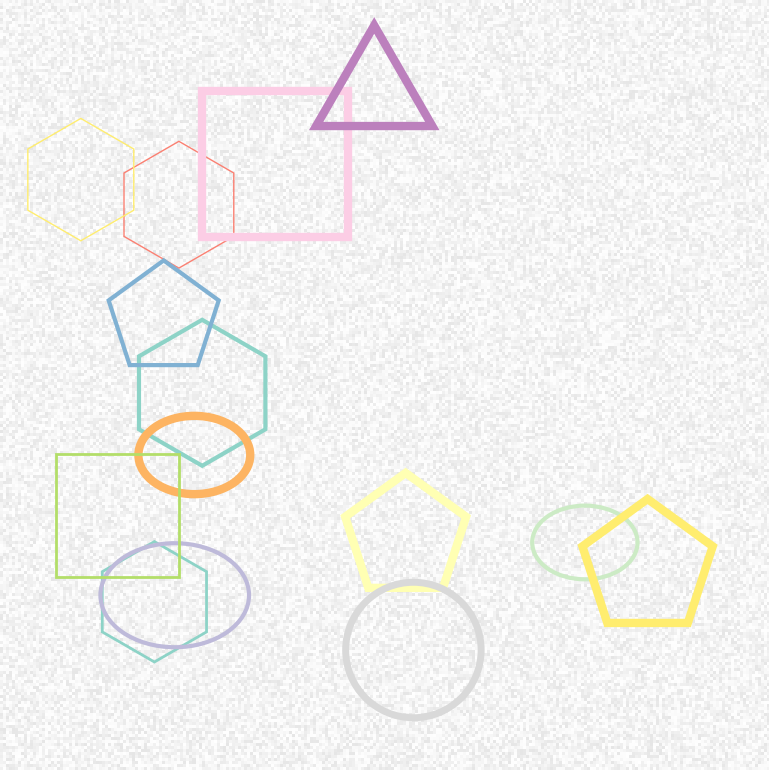[{"shape": "hexagon", "thickness": 1, "radius": 0.39, "center": [0.201, 0.218]}, {"shape": "hexagon", "thickness": 1.5, "radius": 0.47, "center": [0.263, 0.49]}, {"shape": "pentagon", "thickness": 3, "radius": 0.41, "center": [0.527, 0.303]}, {"shape": "oval", "thickness": 1.5, "radius": 0.48, "center": [0.227, 0.227]}, {"shape": "hexagon", "thickness": 0.5, "radius": 0.41, "center": [0.232, 0.734]}, {"shape": "pentagon", "thickness": 1.5, "radius": 0.38, "center": [0.213, 0.587]}, {"shape": "oval", "thickness": 3, "radius": 0.36, "center": [0.252, 0.409]}, {"shape": "square", "thickness": 1, "radius": 0.4, "center": [0.152, 0.33]}, {"shape": "square", "thickness": 3, "radius": 0.48, "center": [0.357, 0.787]}, {"shape": "circle", "thickness": 2.5, "radius": 0.44, "center": [0.537, 0.156]}, {"shape": "triangle", "thickness": 3, "radius": 0.44, "center": [0.486, 0.88]}, {"shape": "oval", "thickness": 1.5, "radius": 0.34, "center": [0.76, 0.296]}, {"shape": "hexagon", "thickness": 0.5, "radius": 0.4, "center": [0.105, 0.767]}, {"shape": "pentagon", "thickness": 3, "radius": 0.44, "center": [0.841, 0.263]}]